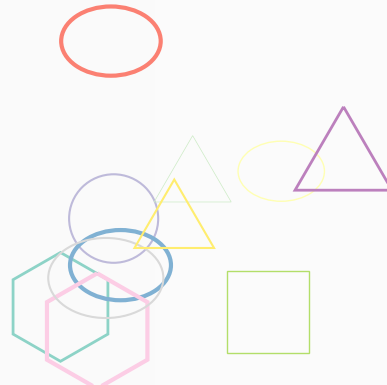[{"shape": "hexagon", "thickness": 2, "radius": 0.71, "center": [0.156, 0.203]}, {"shape": "oval", "thickness": 1, "radius": 0.56, "center": [0.726, 0.555]}, {"shape": "circle", "thickness": 1.5, "radius": 0.57, "center": [0.293, 0.432]}, {"shape": "oval", "thickness": 3, "radius": 0.64, "center": [0.286, 0.893]}, {"shape": "oval", "thickness": 3, "radius": 0.65, "center": [0.311, 0.311]}, {"shape": "square", "thickness": 1, "radius": 0.53, "center": [0.692, 0.19]}, {"shape": "hexagon", "thickness": 3, "radius": 0.75, "center": [0.251, 0.14]}, {"shape": "oval", "thickness": 1.5, "radius": 0.74, "center": [0.273, 0.278]}, {"shape": "triangle", "thickness": 2, "radius": 0.72, "center": [0.886, 0.578]}, {"shape": "triangle", "thickness": 0.5, "radius": 0.57, "center": [0.497, 0.533]}, {"shape": "triangle", "thickness": 1.5, "radius": 0.59, "center": [0.45, 0.415]}]